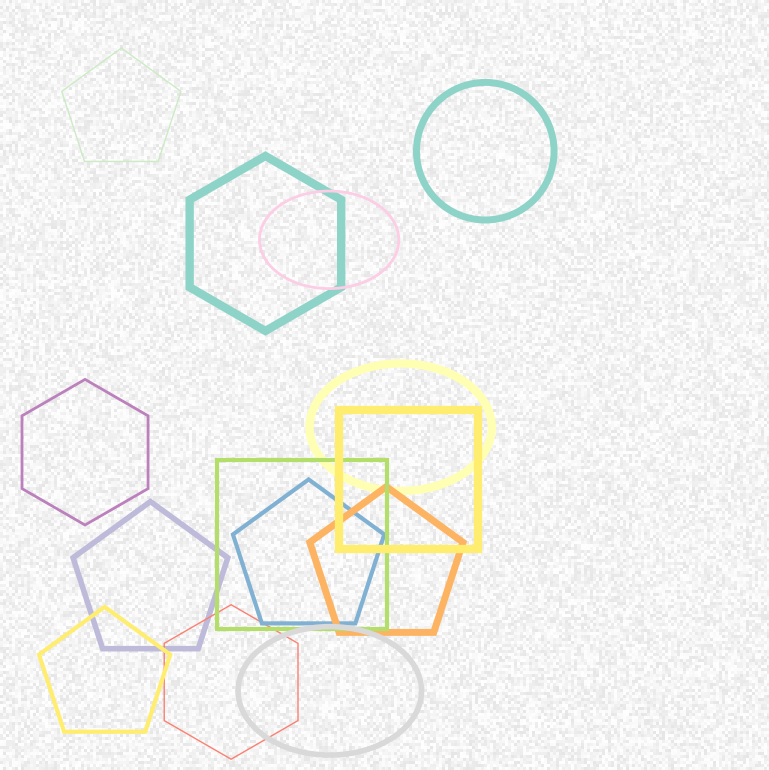[{"shape": "circle", "thickness": 2.5, "radius": 0.45, "center": [0.63, 0.804]}, {"shape": "hexagon", "thickness": 3, "radius": 0.57, "center": [0.345, 0.684]}, {"shape": "oval", "thickness": 3, "radius": 0.59, "center": [0.52, 0.445]}, {"shape": "pentagon", "thickness": 2, "radius": 0.53, "center": [0.195, 0.243]}, {"shape": "hexagon", "thickness": 0.5, "radius": 0.5, "center": [0.3, 0.114]}, {"shape": "pentagon", "thickness": 1.5, "radius": 0.52, "center": [0.401, 0.274]}, {"shape": "pentagon", "thickness": 2.5, "radius": 0.52, "center": [0.502, 0.263]}, {"shape": "square", "thickness": 1.5, "radius": 0.55, "center": [0.392, 0.293]}, {"shape": "oval", "thickness": 1, "radius": 0.45, "center": [0.428, 0.689]}, {"shape": "oval", "thickness": 2, "radius": 0.6, "center": [0.428, 0.103]}, {"shape": "hexagon", "thickness": 1, "radius": 0.47, "center": [0.11, 0.413]}, {"shape": "pentagon", "thickness": 0.5, "radius": 0.41, "center": [0.158, 0.856]}, {"shape": "pentagon", "thickness": 1.5, "radius": 0.45, "center": [0.136, 0.122]}, {"shape": "square", "thickness": 3, "radius": 0.45, "center": [0.531, 0.378]}]